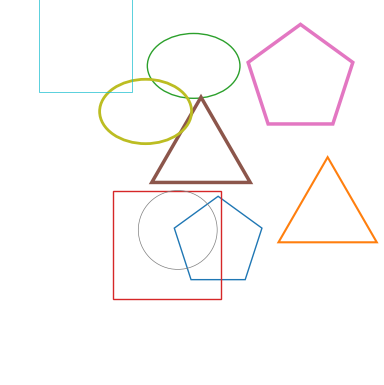[{"shape": "pentagon", "thickness": 1, "radius": 0.6, "center": [0.567, 0.37]}, {"shape": "triangle", "thickness": 1.5, "radius": 0.74, "center": [0.851, 0.444]}, {"shape": "oval", "thickness": 1, "radius": 0.6, "center": [0.503, 0.829]}, {"shape": "square", "thickness": 1, "radius": 0.7, "center": [0.433, 0.364]}, {"shape": "triangle", "thickness": 2.5, "radius": 0.74, "center": [0.522, 0.6]}, {"shape": "pentagon", "thickness": 2.5, "radius": 0.71, "center": [0.78, 0.794]}, {"shape": "circle", "thickness": 0.5, "radius": 0.51, "center": [0.462, 0.403]}, {"shape": "oval", "thickness": 2, "radius": 0.6, "center": [0.378, 0.71]}, {"shape": "square", "thickness": 0.5, "radius": 0.6, "center": [0.223, 0.881]}]